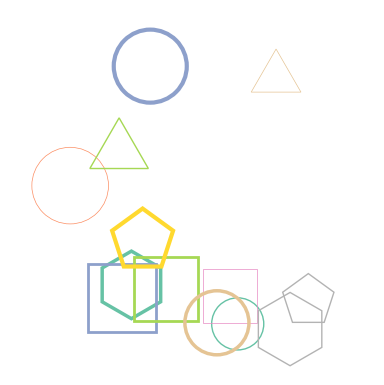[{"shape": "circle", "thickness": 1, "radius": 0.34, "center": [0.617, 0.159]}, {"shape": "hexagon", "thickness": 2.5, "radius": 0.44, "center": [0.341, 0.26]}, {"shape": "circle", "thickness": 0.5, "radius": 0.5, "center": [0.182, 0.518]}, {"shape": "square", "thickness": 2, "radius": 0.45, "center": [0.317, 0.226]}, {"shape": "circle", "thickness": 3, "radius": 0.47, "center": [0.39, 0.828]}, {"shape": "square", "thickness": 0.5, "radius": 0.35, "center": [0.598, 0.231]}, {"shape": "triangle", "thickness": 1, "radius": 0.44, "center": [0.309, 0.606]}, {"shape": "square", "thickness": 2, "radius": 0.42, "center": [0.432, 0.25]}, {"shape": "pentagon", "thickness": 3, "radius": 0.42, "center": [0.37, 0.375]}, {"shape": "triangle", "thickness": 0.5, "radius": 0.37, "center": [0.717, 0.798]}, {"shape": "circle", "thickness": 2.5, "radius": 0.42, "center": [0.563, 0.162]}, {"shape": "hexagon", "thickness": 1, "radius": 0.48, "center": [0.753, 0.145]}, {"shape": "pentagon", "thickness": 1, "radius": 0.35, "center": [0.801, 0.219]}]